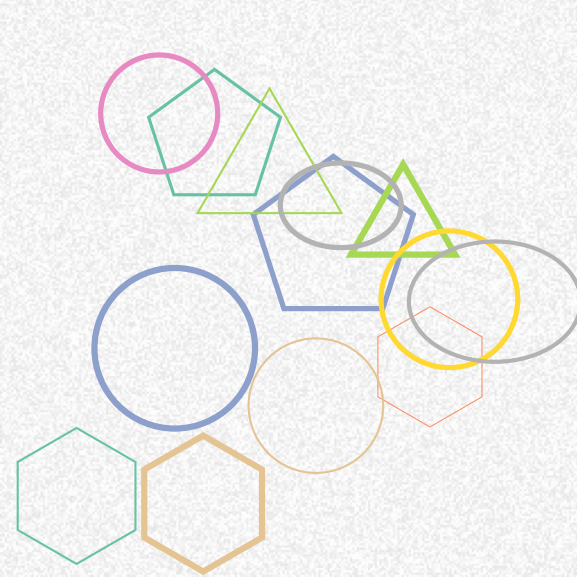[{"shape": "pentagon", "thickness": 1.5, "radius": 0.6, "center": [0.372, 0.759]}, {"shape": "hexagon", "thickness": 1, "radius": 0.59, "center": [0.133, 0.14]}, {"shape": "hexagon", "thickness": 0.5, "radius": 0.52, "center": [0.744, 0.364]}, {"shape": "pentagon", "thickness": 2.5, "radius": 0.73, "center": [0.577, 0.583]}, {"shape": "circle", "thickness": 3, "radius": 0.7, "center": [0.303, 0.396]}, {"shape": "circle", "thickness": 2.5, "radius": 0.51, "center": [0.276, 0.803]}, {"shape": "triangle", "thickness": 3, "radius": 0.52, "center": [0.698, 0.61]}, {"shape": "triangle", "thickness": 1, "radius": 0.72, "center": [0.467, 0.702]}, {"shape": "circle", "thickness": 2.5, "radius": 0.59, "center": [0.778, 0.481]}, {"shape": "hexagon", "thickness": 3, "radius": 0.59, "center": [0.352, 0.127]}, {"shape": "circle", "thickness": 1, "radius": 0.58, "center": [0.547, 0.297]}, {"shape": "oval", "thickness": 2, "radius": 0.74, "center": [0.857, 0.477]}, {"shape": "oval", "thickness": 2.5, "radius": 0.52, "center": [0.59, 0.644]}]